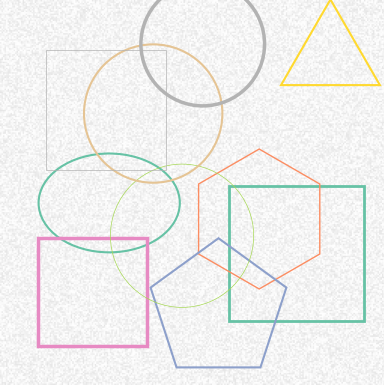[{"shape": "oval", "thickness": 1.5, "radius": 0.92, "center": [0.284, 0.473]}, {"shape": "square", "thickness": 2, "radius": 0.87, "center": [0.77, 0.341]}, {"shape": "hexagon", "thickness": 1, "radius": 0.91, "center": [0.673, 0.431]}, {"shape": "pentagon", "thickness": 1.5, "radius": 0.93, "center": [0.567, 0.196]}, {"shape": "square", "thickness": 2.5, "radius": 0.7, "center": [0.241, 0.241]}, {"shape": "circle", "thickness": 0.5, "radius": 0.93, "center": [0.473, 0.388]}, {"shape": "triangle", "thickness": 1.5, "radius": 0.74, "center": [0.858, 0.853]}, {"shape": "circle", "thickness": 1.5, "radius": 0.9, "center": [0.398, 0.705]}, {"shape": "circle", "thickness": 2.5, "radius": 0.8, "center": [0.527, 0.886]}, {"shape": "square", "thickness": 0.5, "radius": 0.78, "center": [0.275, 0.715]}]